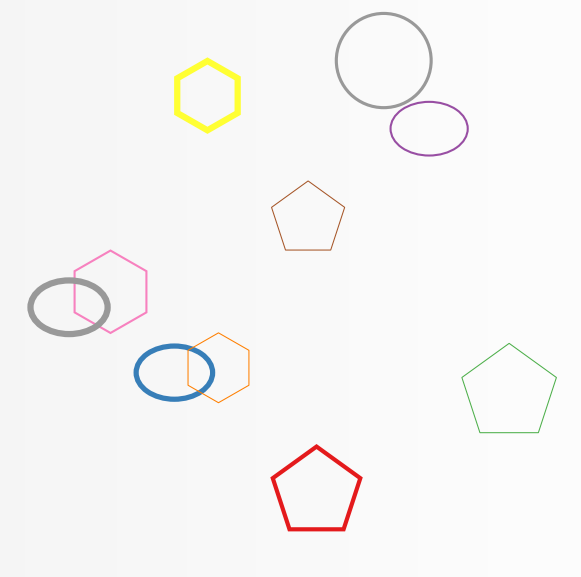[{"shape": "pentagon", "thickness": 2, "radius": 0.4, "center": [0.545, 0.147]}, {"shape": "oval", "thickness": 2.5, "radius": 0.33, "center": [0.3, 0.354]}, {"shape": "pentagon", "thickness": 0.5, "radius": 0.43, "center": [0.876, 0.319]}, {"shape": "oval", "thickness": 1, "radius": 0.33, "center": [0.738, 0.776]}, {"shape": "hexagon", "thickness": 0.5, "radius": 0.3, "center": [0.376, 0.362]}, {"shape": "hexagon", "thickness": 3, "radius": 0.3, "center": [0.357, 0.834]}, {"shape": "pentagon", "thickness": 0.5, "radius": 0.33, "center": [0.53, 0.62]}, {"shape": "hexagon", "thickness": 1, "radius": 0.36, "center": [0.19, 0.494]}, {"shape": "oval", "thickness": 3, "radius": 0.33, "center": [0.119, 0.467]}, {"shape": "circle", "thickness": 1.5, "radius": 0.41, "center": [0.66, 0.894]}]